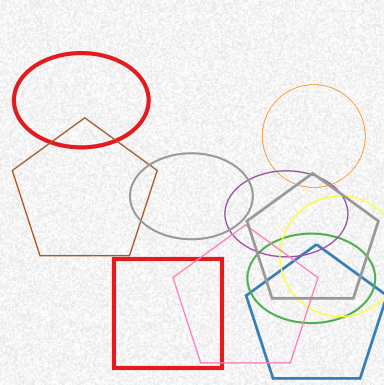[{"shape": "oval", "thickness": 3, "radius": 0.88, "center": [0.211, 0.74]}, {"shape": "square", "thickness": 3, "radius": 0.71, "center": [0.436, 0.186]}, {"shape": "pentagon", "thickness": 2, "radius": 0.96, "center": [0.822, 0.173]}, {"shape": "oval", "thickness": 1.5, "radius": 0.83, "center": [0.809, 0.277]}, {"shape": "oval", "thickness": 1, "radius": 0.8, "center": [0.744, 0.445]}, {"shape": "circle", "thickness": 0.5, "radius": 0.67, "center": [0.815, 0.647]}, {"shape": "circle", "thickness": 1, "radius": 0.78, "center": [0.884, 0.334]}, {"shape": "pentagon", "thickness": 1, "radius": 0.99, "center": [0.22, 0.496]}, {"shape": "pentagon", "thickness": 1, "radius": 0.99, "center": [0.638, 0.218]}, {"shape": "pentagon", "thickness": 2, "radius": 0.9, "center": [0.812, 0.37]}, {"shape": "oval", "thickness": 1.5, "radius": 0.8, "center": [0.497, 0.49]}]